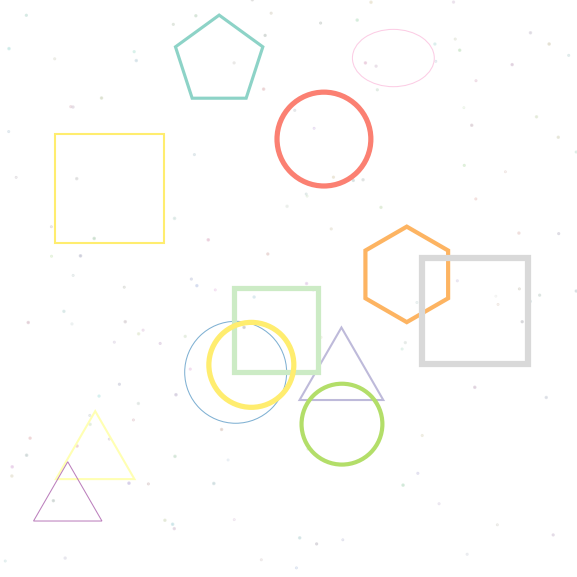[{"shape": "pentagon", "thickness": 1.5, "radius": 0.4, "center": [0.379, 0.893]}, {"shape": "triangle", "thickness": 1, "radius": 0.39, "center": [0.165, 0.209]}, {"shape": "triangle", "thickness": 1, "radius": 0.42, "center": [0.591, 0.348]}, {"shape": "circle", "thickness": 2.5, "radius": 0.41, "center": [0.561, 0.758]}, {"shape": "circle", "thickness": 0.5, "radius": 0.44, "center": [0.408, 0.354]}, {"shape": "hexagon", "thickness": 2, "radius": 0.41, "center": [0.704, 0.524]}, {"shape": "circle", "thickness": 2, "radius": 0.35, "center": [0.592, 0.265]}, {"shape": "oval", "thickness": 0.5, "radius": 0.35, "center": [0.681, 0.899]}, {"shape": "square", "thickness": 3, "radius": 0.46, "center": [0.822, 0.46]}, {"shape": "triangle", "thickness": 0.5, "radius": 0.34, "center": [0.117, 0.131]}, {"shape": "square", "thickness": 2.5, "radius": 0.36, "center": [0.478, 0.428]}, {"shape": "circle", "thickness": 2.5, "radius": 0.37, "center": [0.435, 0.367]}, {"shape": "square", "thickness": 1, "radius": 0.47, "center": [0.19, 0.673]}]